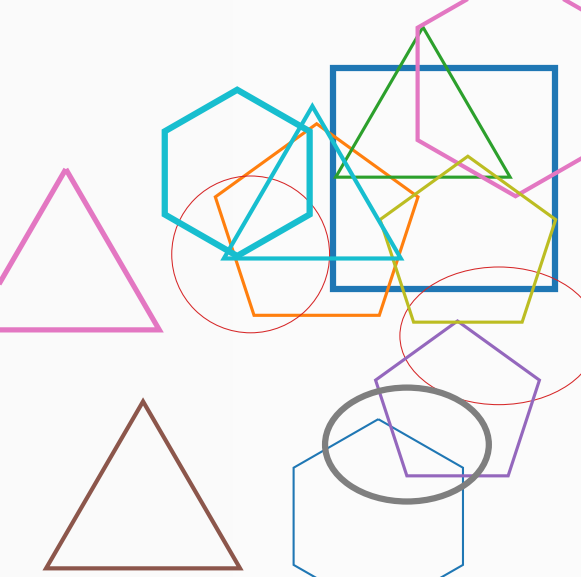[{"shape": "square", "thickness": 3, "radius": 0.96, "center": [0.764, 0.691]}, {"shape": "hexagon", "thickness": 1, "radius": 0.84, "center": [0.651, 0.105]}, {"shape": "pentagon", "thickness": 1.5, "radius": 0.92, "center": [0.545, 0.601]}, {"shape": "triangle", "thickness": 1.5, "radius": 0.87, "center": [0.728, 0.779]}, {"shape": "circle", "thickness": 0.5, "radius": 0.68, "center": [0.431, 0.559]}, {"shape": "oval", "thickness": 0.5, "radius": 0.85, "center": [0.858, 0.418]}, {"shape": "pentagon", "thickness": 1.5, "radius": 0.74, "center": [0.787, 0.295]}, {"shape": "triangle", "thickness": 2, "radius": 0.96, "center": [0.246, 0.111]}, {"shape": "hexagon", "thickness": 2, "radius": 0.97, "center": [0.887, 0.854]}, {"shape": "triangle", "thickness": 2.5, "radius": 0.93, "center": [0.113, 0.521]}, {"shape": "oval", "thickness": 3, "radius": 0.7, "center": [0.7, 0.229]}, {"shape": "pentagon", "thickness": 1.5, "radius": 0.79, "center": [0.805, 0.57]}, {"shape": "hexagon", "thickness": 3, "radius": 0.72, "center": [0.408, 0.7]}, {"shape": "triangle", "thickness": 2, "radius": 0.88, "center": [0.537, 0.639]}]